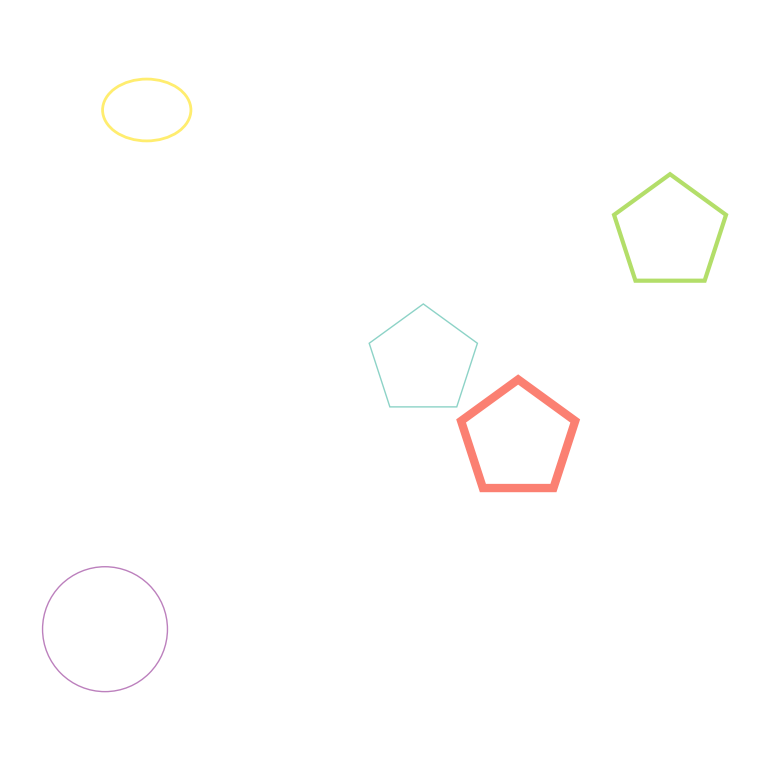[{"shape": "pentagon", "thickness": 0.5, "radius": 0.37, "center": [0.55, 0.531]}, {"shape": "pentagon", "thickness": 3, "radius": 0.39, "center": [0.673, 0.429]}, {"shape": "pentagon", "thickness": 1.5, "radius": 0.38, "center": [0.87, 0.697]}, {"shape": "circle", "thickness": 0.5, "radius": 0.41, "center": [0.136, 0.183]}, {"shape": "oval", "thickness": 1, "radius": 0.29, "center": [0.191, 0.857]}]